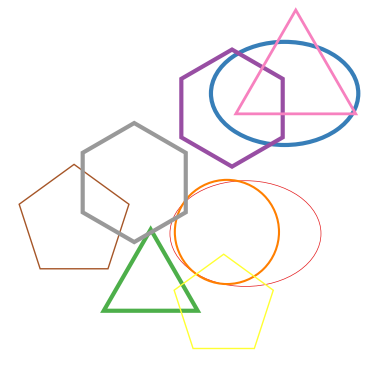[{"shape": "oval", "thickness": 0.5, "radius": 0.98, "center": [0.638, 0.393]}, {"shape": "oval", "thickness": 3, "radius": 0.96, "center": [0.739, 0.757]}, {"shape": "triangle", "thickness": 3, "radius": 0.7, "center": [0.391, 0.263]}, {"shape": "hexagon", "thickness": 3, "radius": 0.76, "center": [0.603, 0.719]}, {"shape": "circle", "thickness": 1.5, "radius": 0.68, "center": [0.589, 0.398]}, {"shape": "pentagon", "thickness": 1, "radius": 0.68, "center": [0.581, 0.204]}, {"shape": "pentagon", "thickness": 1, "radius": 0.75, "center": [0.192, 0.423]}, {"shape": "triangle", "thickness": 2, "radius": 0.9, "center": [0.768, 0.794]}, {"shape": "hexagon", "thickness": 3, "radius": 0.77, "center": [0.349, 0.526]}]